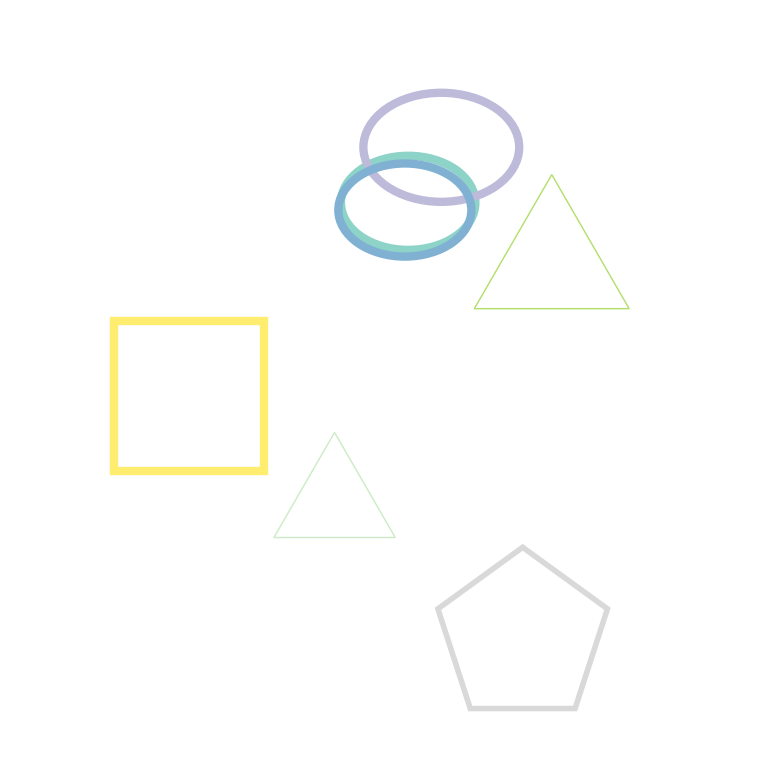[{"shape": "oval", "thickness": 3, "radius": 0.44, "center": [0.53, 0.737]}, {"shape": "oval", "thickness": 3, "radius": 0.51, "center": [0.573, 0.809]}, {"shape": "oval", "thickness": 3, "radius": 0.43, "center": [0.526, 0.727]}, {"shape": "triangle", "thickness": 0.5, "radius": 0.58, "center": [0.717, 0.657]}, {"shape": "pentagon", "thickness": 2, "radius": 0.58, "center": [0.679, 0.174]}, {"shape": "triangle", "thickness": 0.5, "radius": 0.45, "center": [0.435, 0.347]}, {"shape": "square", "thickness": 3, "radius": 0.49, "center": [0.245, 0.485]}]